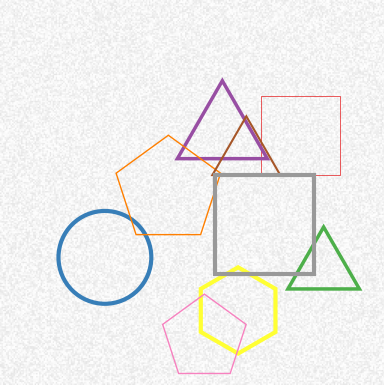[{"shape": "square", "thickness": 0.5, "radius": 0.52, "center": [0.78, 0.648]}, {"shape": "circle", "thickness": 3, "radius": 0.6, "center": [0.272, 0.332]}, {"shape": "triangle", "thickness": 2.5, "radius": 0.54, "center": [0.841, 0.303]}, {"shape": "triangle", "thickness": 2.5, "radius": 0.67, "center": [0.577, 0.655]}, {"shape": "pentagon", "thickness": 1, "radius": 0.71, "center": [0.437, 0.506]}, {"shape": "hexagon", "thickness": 3, "radius": 0.56, "center": [0.619, 0.194]}, {"shape": "triangle", "thickness": 1.5, "radius": 0.51, "center": [0.64, 0.596]}, {"shape": "pentagon", "thickness": 1, "radius": 0.57, "center": [0.531, 0.122]}, {"shape": "square", "thickness": 3, "radius": 0.65, "center": [0.688, 0.417]}]